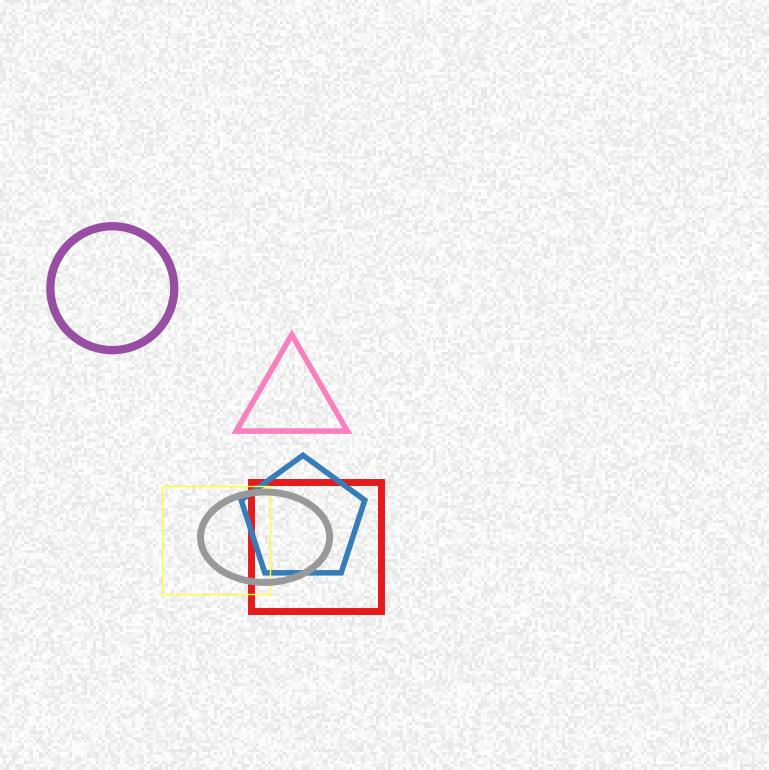[{"shape": "square", "thickness": 2.5, "radius": 0.42, "center": [0.41, 0.29]}, {"shape": "pentagon", "thickness": 2, "radius": 0.42, "center": [0.394, 0.324]}, {"shape": "circle", "thickness": 3, "radius": 0.4, "center": [0.146, 0.626]}, {"shape": "square", "thickness": 0.5, "radius": 0.35, "center": [0.28, 0.298]}, {"shape": "triangle", "thickness": 2, "radius": 0.42, "center": [0.379, 0.482]}, {"shape": "oval", "thickness": 2.5, "radius": 0.42, "center": [0.344, 0.302]}]